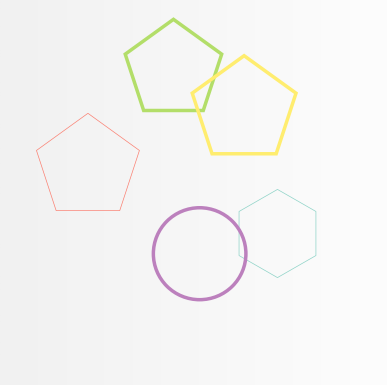[{"shape": "hexagon", "thickness": 0.5, "radius": 0.57, "center": [0.716, 0.393]}, {"shape": "pentagon", "thickness": 0.5, "radius": 0.7, "center": [0.227, 0.566]}, {"shape": "pentagon", "thickness": 2.5, "radius": 0.65, "center": [0.448, 0.819]}, {"shape": "circle", "thickness": 2.5, "radius": 0.6, "center": [0.515, 0.341]}, {"shape": "pentagon", "thickness": 2.5, "radius": 0.7, "center": [0.63, 0.715]}]